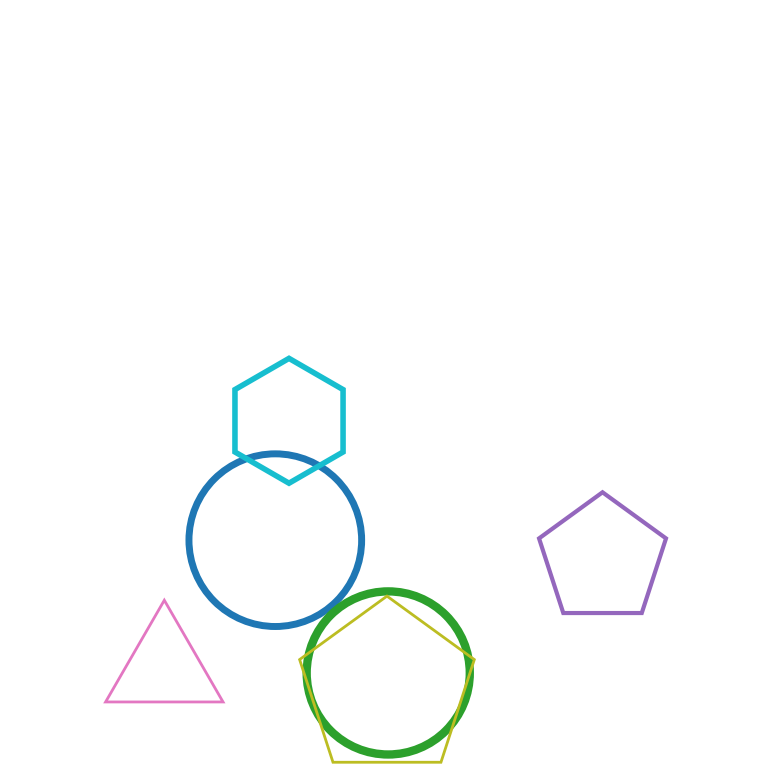[{"shape": "circle", "thickness": 2.5, "radius": 0.56, "center": [0.358, 0.298]}, {"shape": "circle", "thickness": 3, "radius": 0.53, "center": [0.504, 0.126]}, {"shape": "pentagon", "thickness": 1.5, "radius": 0.43, "center": [0.783, 0.274]}, {"shape": "triangle", "thickness": 1, "radius": 0.44, "center": [0.213, 0.132]}, {"shape": "pentagon", "thickness": 1, "radius": 0.6, "center": [0.503, 0.107]}, {"shape": "hexagon", "thickness": 2, "radius": 0.41, "center": [0.375, 0.454]}]